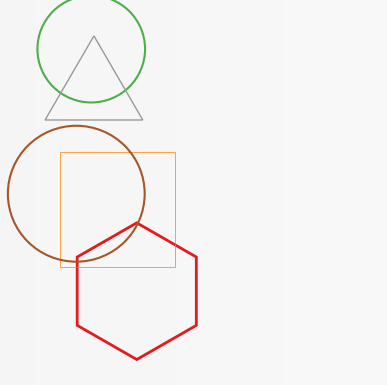[{"shape": "hexagon", "thickness": 2, "radius": 0.89, "center": [0.353, 0.244]}, {"shape": "circle", "thickness": 1.5, "radius": 0.69, "center": [0.235, 0.873]}, {"shape": "square", "thickness": 0.5, "radius": 0.74, "center": [0.303, 0.455]}, {"shape": "circle", "thickness": 1.5, "radius": 0.88, "center": [0.197, 0.497]}, {"shape": "triangle", "thickness": 1, "radius": 0.73, "center": [0.242, 0.761]}]